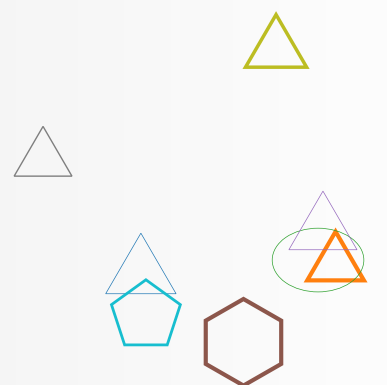[{"shape": "triangle", "thickness": 0.5, "radius": 0.52, "center": [0.364, 0.289]}, {"shape": "triangle", "thickness": 3, "radius": 0.42, "center": [0.866, 0.314]}, {"shape": "oval", "thickness": 0.5, "radius": 0.59, "center": [0.821, 0.325]}, {"shape": "triangle", "thickness": 0.5, "radius": 0.51, "center": [0.833, 0.402]}, {"shape": "hexagon", "thickness": 3, "radius": 0.56, "center": [0.628, 0.111]}, {"shape": "triangle", "thickness": 1, "radius": 0.43, "center": [0.111, 0.586]}, {"shape": "triangle", "thickness": 2.5, "radius": 0.46, "center": [0.712, 0.871]}, {"shape": "pentagon", "thickness": 2, "radius": 0.47, "center": [0.377, 0.18]}]